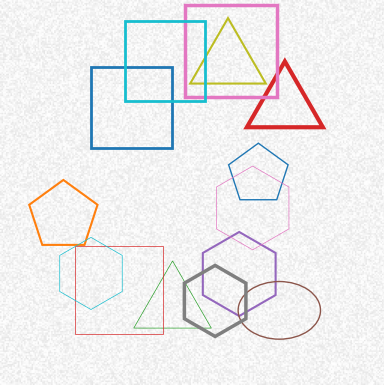[{"shape": "pentagon", "thickness": 1, "radius": 0.41, "center": [0.671, 0.547]}, {"shape": "square", "thickness": 2, "radius": 0.52, "center": [0.342, 0.721]}, {"shape": "pentagon", "thickness": 1.5, "radius": 0.47, "center": [0.165, 0.439]}, {"shape": "triangle", "thickness": 0.5, "radius": 0.58, "center": [0.448, 0.206]}, {"shape": "triangle", "thickness": 3, "radius": 0.57, "center": [0.74, 0.726]}, {"shape": "square", "thickness": 0.5, "radius": 0.57, "center": [0.31, 0.246]}, {"shape": "hexagon", "thickness": 1.5, "radius": 0.55, "center": [0.621, 0.288]}, {"shape": "oval", "thickness": 1, "radius": 0.53, "center": [0.726, 0.194]}, {"shape": "square", "thickness": 2.5, "radius": 0.6, "center": [0.599, 0.868]}, {"shape": "hexagon", "thickness": 0.5, "radius": 0.54, "center": [0.656, 0.46]}, {"shape": "hexagon", "thickness": 2.5, "radius": 0.46, "center": [0.559, 0.218]}, {"shape": "triangle", "thickness": 1.5, "radius": 0.57, "center": [0.592, 0.84]}, {"shape": "square", "thickness": 2, "radius": 0.52, "center": [0.427, 0.841]}, {"shape": "hexagon", "thickness": 0.5, "radius": 0.47, "center": [0.236, 0.29]}]